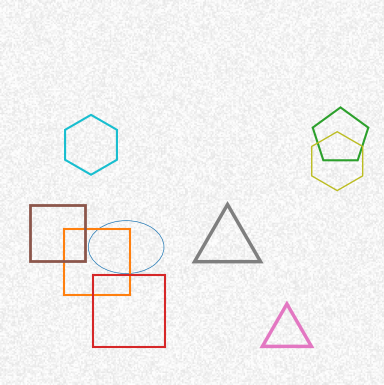[{"shape": "oval", "thickness": 0.5, "radius": 0.49, "center": [0.328, 0.358]}, {"shape": "square", "thickness": 1.5, "radius": 0.43, "center": [0.252, 0.318]}, {"shape": "pentagon", "thickness": 1.5, "radius": 0.38, "center": [0.884, 0.645]}, {"shape": "square", "thickness": 1.5, "radius": 0.46, "center": [0.335, 0.192]}, {"shape": "square", "thickness": 2, "radius": 0.36, "center": [0.149, 0.395]}, {"shape": "triangle", "thickness": 2.5, "radius": 0.37, "center": [0.745, 0.137]}, {"shape": "triangle", "thickness": 2.5, "radius": 0.5, "center": [0.591, 0.37]}, {"shape": "hexagon", "thickness": 1, "radius": 0.38, "center": [0.876, 0.581]}, {"shape": "hexagon", "thickness": 1.5, "radius": 0.39, "center": [0.236, 0.624]}]